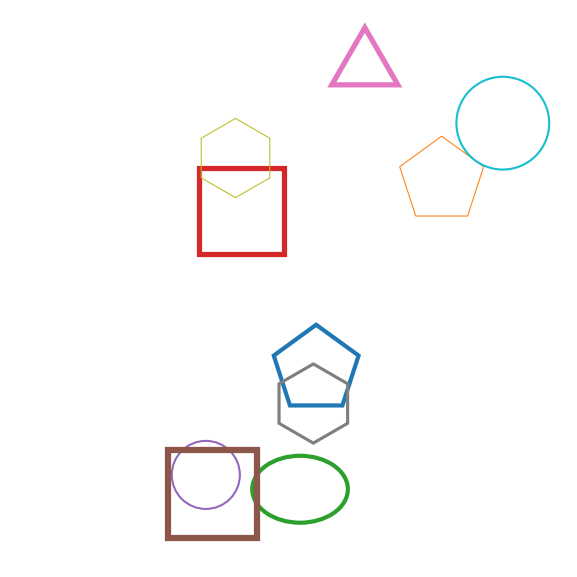[{"shape": "pentagon", "thickness": 2, "radius": 0.39, "center": [0.547, 0.36]}, {"shape": "pentagon", "thickness": 0.5, "radius": 0.38, "center": [0.765, 0.687]}, {"shape": "oval", "thickness": 2, "radius": 0.41, "center": [0.52, 0.152]}, {"shape": "square", "thickness": 2.5, "radius": 0.37, "center": [0.418, 0.633]}, {"shape": "circle", "thickness": 1, "radius": 0.29, "center": [0.356, 0.177]}, {"shape": "square", "thickness": 3, "radius": 0.38, "center": [0.368, 0.143]}, {"shape": "triangle", "thickness": 2.5, "radius": 0.33, "center": [0.632, 0.885]}, {"shape": "hexagon", "thickness": 1.5, "radius": 0.34, "center": [0.543, 0.3]}, {"shape": "hexagon", "thickness": 0.5, "radius": 0.34, "center": [0.408, 0.725]}, {"shape": "circle", "thickness": 1, "radius": 0.4, "center": [0.871, 0.786]}]